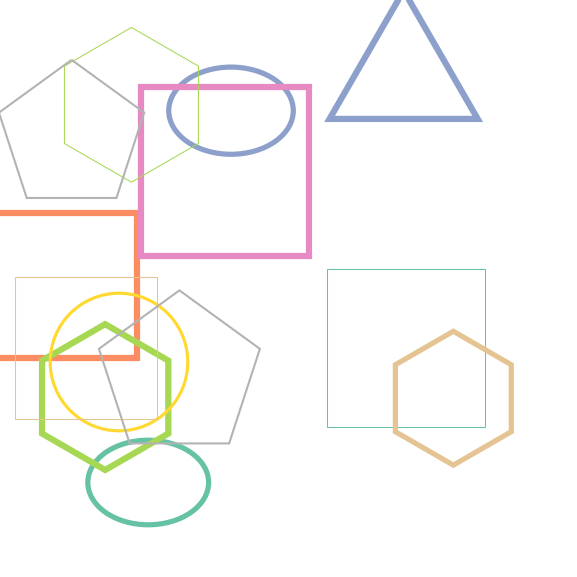[{"shape": "square", "thickness": 0.5, "radius": 0.68, "center": [0.704, 0.397]}, {"shape": "oval", "thickness": 2.5, "radius": 0.52, "center": [0.257, 0.164]}, {"shape": "square", "thickness": 3, "radius": 0.63, "center": [0.112, 0.505]}, {"shape": "oval", "thickness": 2.5, "radius": 0.54, "center": [0.4, 0.807]}, {"shape": "triangle", "thickness": 3, "radius": 0.74, "center": [0.699, 0.867]}, {"shape": "square", "thickness": 3, "radius": 0.73, "center": [0.39, 0.702]}, {"shape": "hexagon", "thickness": 0.5, "radius": 0.67, "center": [0.228, 0.818]}, {"shape": "hexagon", "thickness": 3, "radius": 0.63, "center": [0.182, 0.312]}, {"shape": "circle", "thickness": 1.5, "radius": 0.6, "center": [0.206, 0.372]}, {"shape": "square", "thickness": 0.5, "radius": 0.62, "center": [0.149, 0.397]}, {"shape": "hexagon", "thickness": 2.5, "radius": 0.58, "center": [0.785, 0.31]}, {"shape": "pentagon", "thickness": 1, "radius": 0.66, "center": [0.124, 0.763]}, {"shape": "pentagon", "thickness": 1, "radius": 0.73, "center": [0.311, 0.35]}]